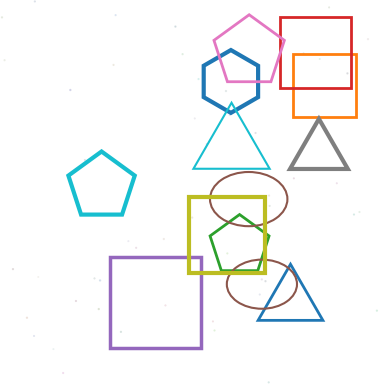[{"shape": "triangle", "thickness": 2, "radius": 0.49, "center": [0.755, 0.216]}, {"shape": "hexagon", "thickness": 3, "radius": 0.41, "center": [0.6, 0.788]}, {"shape": "square", "thickness": 2, "radius": 0.41, "center": [0.843, 0.778]}, {"shape": "pentagon", "thickness": 2, "radius": 0.4, "center": [0.622, 0.362]}, {"shape": "square", "thickness": 2, "radius": 0.46, "center": [0.819, 0.865]}, {"shape": "square", "thickness": 2.5, "radius": 0.59, "center": [0.404, 0.214]}, {"shape": "oval", "thickness": 1.5, "radius": 0.5, "center": [0.646, 0.483]}, {"shape": "oval", "thickness": 1.5, "radius": 0.46, "center": [0.68, 0.262]}, {"shape": "pentagon", "thickness": 2, "radius": 0.48, "center": [0.647, 0.866]}, {"shape": "triangle", "thickness": 3, "radius": 0.43, "center": [0.828, 0.604]}, {"shape": "square", "thickness": 3, "radius": 0.49, "center": [0.59, 0.39]}, {"shape": "triangle", "thickness": 1.5, "radius": 0.57, "center": [0.601, 0.619]}, {"shape": "pentagon", "thickness": 3, "radius": 0.45, "center": [0.264, 0.516]}]